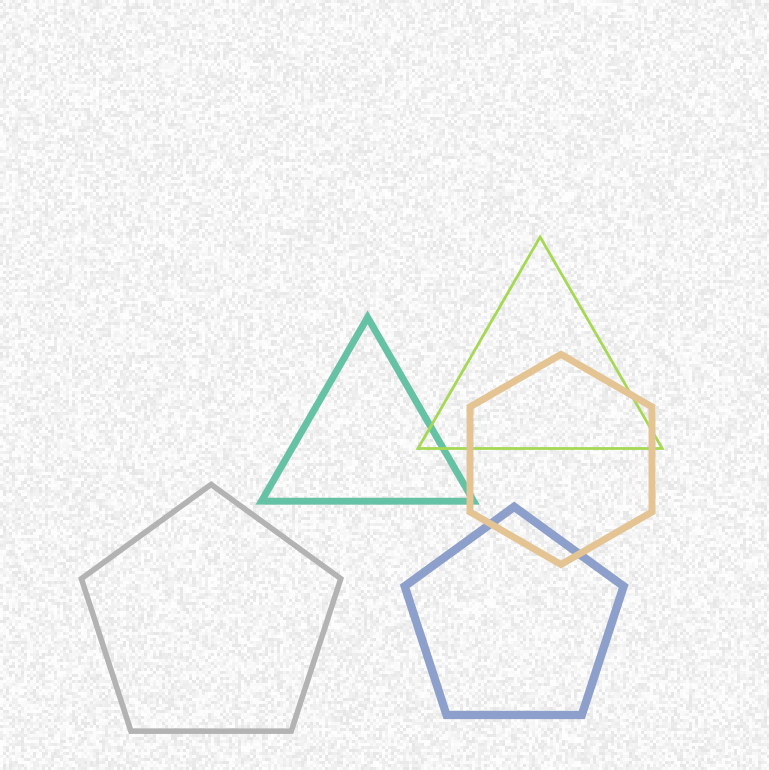[{"shape": "triangle", "thickness": 2.5, "radius": 0.8, "center": [0.477, 0.429]}, {"shape": "pentagon", "thickness": 3, "radius": 0.75, "center": [0.668, 0.192]}, {"shape": "triangle", "thickness": 1, "radius": 0.92, "center": [0.701, 0.509]}, {"shape": "hexagon", "thickness": 2.5, "radius": 0.68, "center": [0.729, 0.403]}, {"shape": "pentagon", "thickness": 2, "radius": 0.89, "center": [0.274, 0.194]}]